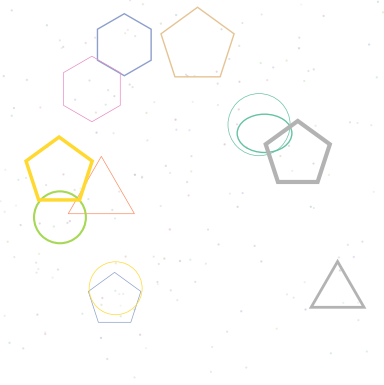[{"shape": "circle", "thickness": 0.5, "radius": 0.4, "center": [0.673, 0.676]}, {"shape": "oval", "thickness": 1, "radius": 0.36, "center": [0.687, 0.654]}, {"shape": "triangle", "thickness": 0.5, "radius": 0.5, "center": [0.263, 0.495]}, {"shape": "hexagon", "thickness": 1, "radius": 0.4, "center": [0.323, 0.884]}, {"shape": "pentagon", "thickness": 0.5, "radius": 0.36, "center": [0.298, 0.221]}, {"shape": "hexagon", "thickness": 0.5, "radius": 0.43, "center": [0.239, 0.769]}, {"shape": "circle", "thickness": 1.5, "radius": 0.34, "center": [0.156, 0.436]}, {"shape": "circle", "thickness": 0.5, "radius": 0.34, "center": [0.3, 0.251]}, {"shape": "pentagon", "thickness": 2.5, "radius": 0.45, "center": [0.154, 0.554]}, {"shape": "pentagon", "thickness": 1, "radius": 0.5, "center": [0.513, 0.881]}, {"shape": "pentagon", "thickness": 3, "radius": 0.44, "center": [0.773, 0.598]}, {"shape": "triangle", "thickness": 2, "radius": 0.4, "center": [0.877, 0.241]}]